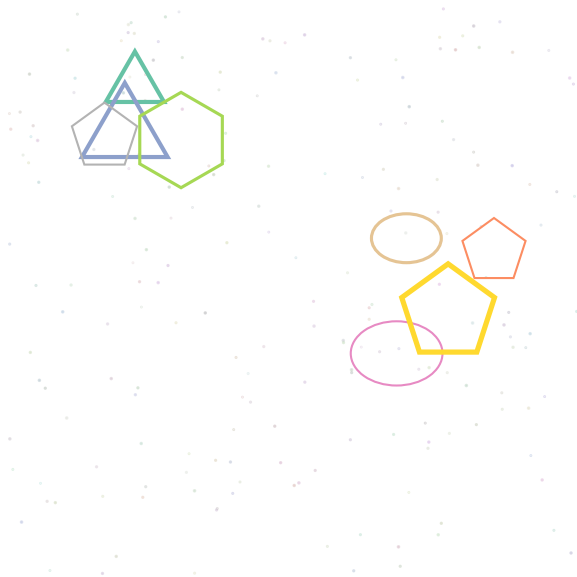[{"shape": "triangle", "thickness": 2, "radius": 0.29, "center": [0.234, 0.852]}, {"shape": "pentagon", "thickness": 1, "radius": 0.29, "center": [0.855, 0.564]}, {"shape": "triangle", "thickness": 2, "radius": 0.43, "center": [0.216, 0.77]}, {"shape": "oval", "thickness": 1, "radius": 0.4, "center": [0.687, 0.387]}, {"shape": "hexagon", "thickness": 1.5, "radius": 0.41, "center": [0.314, 0.757]}, {"shape": "pentagon", "thickness": 2.5, "radius": 0.42, "center": [0.776, 0.458]}, {"shape": "oval", "thickness": 1.5, "radius": 0.3, "center": [0.704, 0.587]}, {"shape": "pentagon", "thickness": 1, "radius": 0.3, "center": [0.181, 0.762]}]